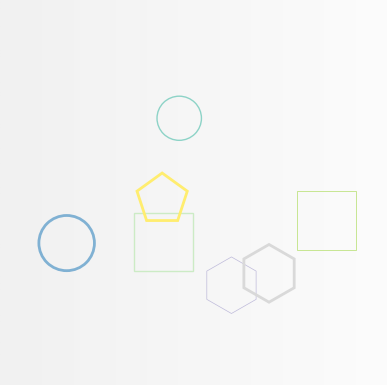[{"shape": "circle", "thickness": 1, "radius": 0.29, "center": [0.463, 0.693]}, {"shape": "hexagon", "thickness": 0.5, "radius": 0.37, "center": [0.597, 0.259]}, {"shape": "circle", "thickness": 2, "radius": 0.36, "center": [0.172, 0.369]}, {"shape": "square", "thickness": 0.5, "radius": 0.38, "center": [0.843, 0.427]}, {"shape": "hexagon", "thickness": 2, "radius": 0.37, "center": [0.694, 0.29]}, {"shape": "square", "thickness": 1, "radius": 0.38, "center": [0.422, 0.372]}, {"shape": "pentagon", "thickness": 2, "radius": 0.34, "center": [0.418, 0.482]}]